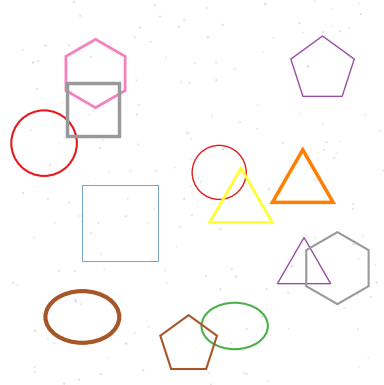[{"shape": "circle", "thickness": 1, "radius": 0.35, "center": [0.569, 0.552]}, {"shape": "circle", "thickness": 1.5, "radius": 0.43, "center": [0.114, 0.628]}, {"shape": "square", "thickness": 0.5, "radius": 0.49, "center": [0.312, 0.421]}, {"shape": "oval", "thickness": 1.5, "radius": 0.43, "center": [0.61, 0.153]}, {"shape": "triangle", "thickness": 1, "radius": 0.4, "center": [0.79, 0.303]}, {"shape": "pentagon", "thickness": 1, "radius": 0.43, "center": [0.838, 0.82]}, {"shape": "triangle", "thickness": 2.5, "radius": 0.46, "center": [0.786, 0.52]}, {"shape": "triangle", "thickness": 2, "radius": 0.47, "center": [0.626, 0.469]}, {"shape": "oval", "thickness": 3, "radius": 0.48, "center": [0.214, 0.177]}, {"shape": "pentagon", "thickness": 1.5, "radius": 0.39, "center": [0.49, 0.104]}, {"shape": "hexagon", "thickness": 2, "radius": 0.44, "center": [0.248, 0.809]}, {"shape": "hexagon", "thickness": 1.5, "radius": 0.47, "center": [0.876, 0.304]}, {"shape": "square", "thickness": 2.5, "radius": 0.34, "center": [0.241, 0.715]}]